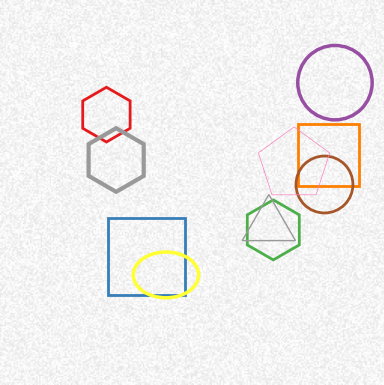[{"shape": "hexagon", "thickness": 2, "radius": 0.36, "center": [0.276, 0.702]}, {"shape": "square", "thickness": 2, "radius": 0.5, "center": [0.381, 0.333]}, {"shape": "hexagon", "thickness": 2, "radius": 0.39, "center": [0.71, 0.403]}, {"shape": "circle", "thickness": 2.5, "radius": 0.48, "center": [0.87, 0.785]}, {"shape": "square", "thickness": 2, "radius": 0.4, "center": [0.853, 0.598]}, {"shape": "oval", "thickness": 2.5, "radius": 0.42, "center": [0.431, 0.286]}, {"shape": "circle", "thickness": 2, "radius": 0.37, "center": [0.843, 0.521]}, {"shape": "pentagon", "thickness": 0.5, "radius": 0.49, "center": [0.764, 0.573]}, {"shape": "hexagon", "thickness": 3, "radius": 0.41, "center": [0.302, 0.584]}, {"shape": "triangle", "thickness": 1, "radius": 0.4, "center": [0.698, 0.415]}]